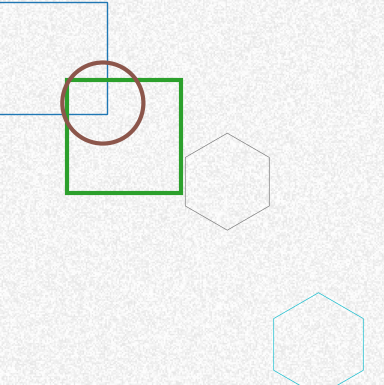[{"shape": "square", "thickness": 1, "radius": 0.72, "center": [0.133, 0.85]}, {"shape": "square", "thickness": 3, "radius": 0.74, "center": [0.322, 0.645]}, {"shape": "circle", "thickness": 3, "radius": 0.53, "center": [0.267, 0.732]}, {"shape": "hexagon", "thickness": 0.5, "radius": 0.63, "center": [0.59, 0.528]}, {"shape": "hexagon", "thickness": 0.5, "radius": 0.67, "center": [0.827, 0.105]}]